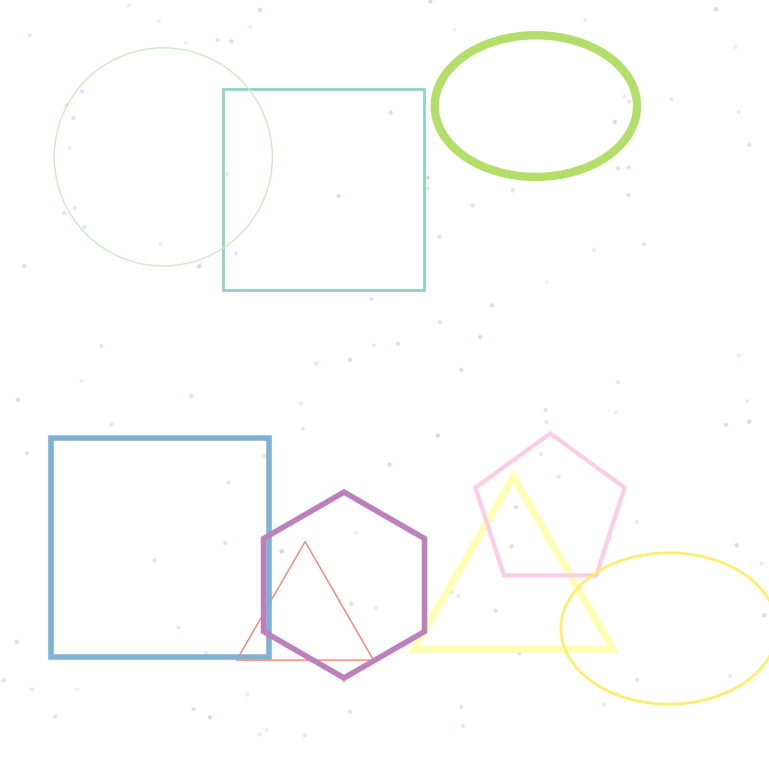[{"shape": "square", "thickness": 1, "radius": 0.65, "center": [0.42, 0.754]}, {"shape": "triangle", "thickness": 2.5, "radius": 0.75, "center": [0.667, 0.231]}, {"shape": "triangle", "thickness": 0.5, "radius": 0.51, "center": [0.396, 0.194]}, {"shape": "square", "thickness": 2, "radius": 0.71, "center": [0.208, 0.289]}, {"shape": "oval", "thickness": 3, "radius": 0.66, "center": [0.696, 0.862]}, {"shape": "pentagon", "thickness": 1.5, "radius": 0.51, "center": [0.714, 0.335]}, {"shape": "hexagon", "thickness": 2, "radius": 0.6, "center": [0.447, 0.24]}, {"shape": "circle", "thickness": 0.5, "radius": 0.71, "center": [0.212, 0.796]}, {"shape": "oval", "thickness": 1, "radius": 0.7, "center": [0.869, 0.184]}]